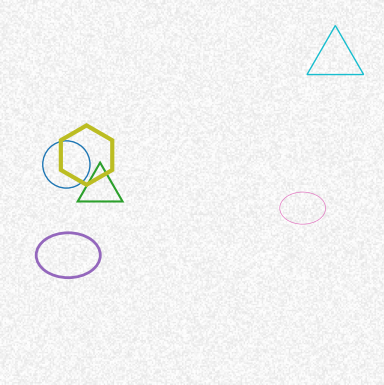[{"shape": "circle", "thickness": 1, "radius": 0.31, "center": [0.172, 0.573]}, {"shape": "triangle", "thickness": 1.5, "radius": 0.34, "center": [0.26, 0.51]}, {"shape": "oval", "thickness": 2, "radius": 0.42, "center": [0.177, 0.337]}, {"shape": "oval", "thickness": 0.5, "radius": 0.3, "center": [0.786, 0.459]}, {"shape": "hexagon", "thickness": 3, "radius": 0.39, "center": [0.225, 0.597]}, {"shape": "triangle", "thickness": 1, "radius": 0.42, "center": [0.871, 0.849]}]